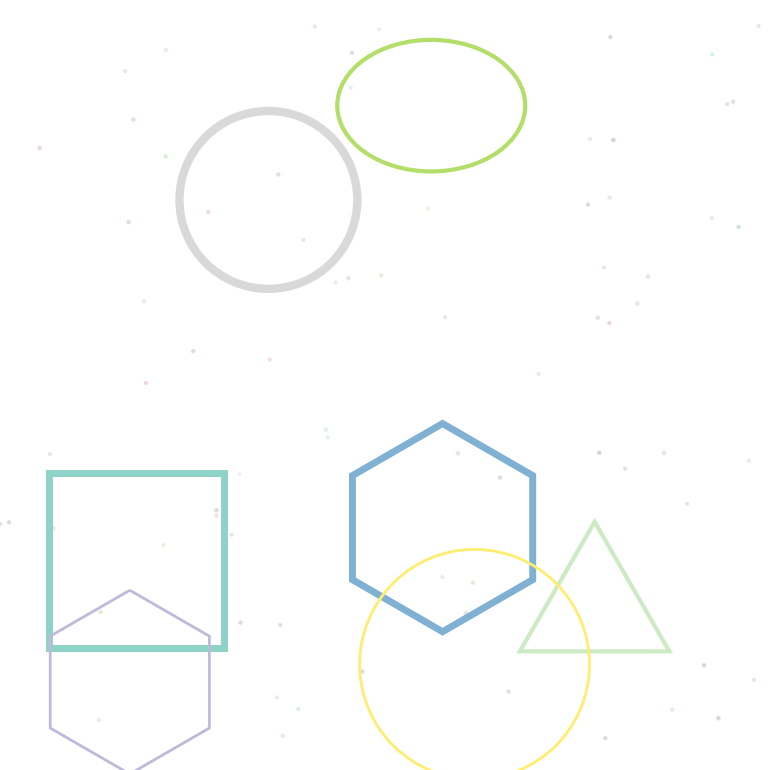[{"shape": "square", "thickness": 2.5, "radius": 0.57, "center": [0.177, 0.272]}, {"shape": "hexagon", "thickness": 1, "radius": 0.6, "center": [0.169, 0.114]}, {"shape": "hexagon", "thickness": 2.5, "radius": 0.68, "center": [0.575, 0.315]}, {"shape": "oval", "thickness": 1.5, "radius": 0.61, "center": [0.56, 0.863]}, {"shape": "circle", "thickness": 3, "radius": 0.58, "center": [0.349, 0.74]}, {"shape": "triangle", "thickness": 1.5, "radius": 0.56, "center": [0.772, 0.21]}, {"shape": "circle", "thickness": 1, "radius": 0.75, "center": [0.616, 0.137]}]